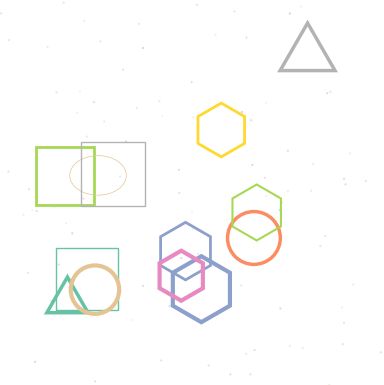[{"shape": "square", "thickness": 1, "radius": 0.4, "center": [0.226, 0.275]}, {"shape": "triangle", "thickness": 2.5, "radius": 0.31, "center": [0.175, 0.219]}, {"shape": "circle", "thickness": 2.5, "radius": 0.34, "center": [0.66, 0.382]}, {"shape": "hexagon", "thickness": 3, "radius": 0.43, "center": [0.523, 0.249]}, {"shape": "hexagon", "thickness": 2, "radius": 0.37, "center": [0.482, 0.348]}, {"shape": "hexagon", "thickness": 3, "radius": 0.32, "center": [0.471, 0.284]}, {"shape": "hexagon", "thickness": 1.5, "radius": 0.36, "center": [0.667, 0.448]}, {"shape": "square", "thickness": 2, "radius": 0.37, "center": [0.169, 0.543]}, {"shape": "hexagon", "thickness": 2, "radius": 0.35, "center": [0.575, 0.662]}, {"shape": "circle", "thickness": 3, "radius": 0.31, "center": [0.247, 0.248]}, {"shape": "oval", "thickness": 0.5, "radius": 0.37, "center": [0.255, 0.544]}, {"shape": "square", "thickness": 1, "radius": 0.41, "center": [0.294, 0.548]}, {"shape": "triangle", "thickness": 2.5, "radius": 0.41, "center": [0.799, 0.858]}]